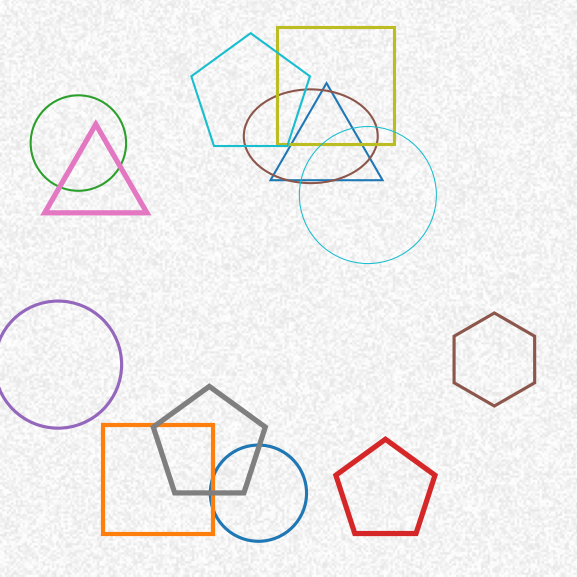[{"shape": "circle", "thickness": 1.5, "radius": 0.42, "center": [0.447, 0.145]}, {"shape": "triangle", "thickness": 1, "radius": 0.56, "center": [0.565, 0.743]}, {"shape": "square", "thickness": 2, "radius": 0.47, "center": [0.273, 0.169]}, {"shape": "circle", "thickness": 1, "radius": 0.41, "center": [0.136, 0.751]}, {"shape": "pentagon", "thickness": 2.5, "radius": 0.45, "center": [0.667, 0.148]}, {"shape": "circle", "thickness": 1.5, "radius": 0.55, "center": [0.101, 0.368]}, {"shape": "oval", "thickness": 1, "radius": 0.58, "center": [0.538, 0.763]}, {"shape": "hexagon", "thickness": 1.5, "radius": 0.4, "center": [0.856, 0.377]}, {"shape": "triangle", "thickness": 2.5, "radius": 0.51, "center": [0.166, 0.682]}, {"shape": "pentagon", "thickness": 2.5, "radius": 0.51, "center": [0.362, 0.228]}, {"shape": "square", "thickness": 1.5, "radius": 0.51, "center": [0.581, 0.851]}, {"shape": "pentagon", "thickness": 1, "radius": 0.54, "center": [0.434, 0.834]}, {"shape": "circle", "thickness": 0.5, "radius": 0.59, "center": [0.637, 0.661]}]